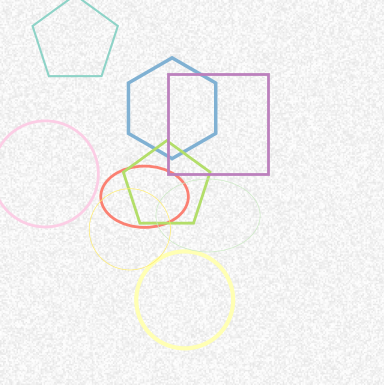[{"shape": "pentagon", "thickness": 1.5, "radius": 0.58, "center": [0.195, 0.896]}, {"shape": "circle", "thickness": 3, "radius": 0.63, "center": [0.48, 0.221]}, {"shape": "oval", "thickness": 2, "radius": 0.57, "center": [0.375, 0.489]}, {"shape": "hexagon", "thickness": 2.5, "radius": 0.65, "center": [0.447, 0.719]}, {"shape": "pentagon", "thickness": 2, "radius": 0.59, "center": [0.433, 0.516]}, {"shape": "circle", "thickness": 2, "radius": 0.69, "center": [0.118, 0.548]}, {"shape": "square", "thickness": 2, "radius": 0.65, "center": [0.567, 0.677]}, {"shape": "oval", "thickness": 0.5, "radius": 0.68, "center": [0.54, 0.44]}, {"shape": "circle", "thickness": 0.5, "radius": 0.53, "center": [0.337, 0.404]}]